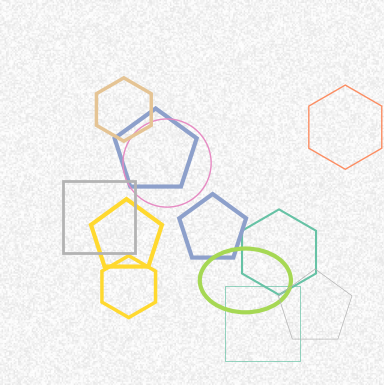[{"shape": "hexagon", "thickness": 1.5, "radius": 0.55, "center": [0.725, 0.345]}, {"shape": "square", "thickness": 0.5, "radius": 0.49, "center": [0.683, 0.16]}, {"shape": "hexagon", "thickness": 1, "radius": 0.55, "center": [0.897, 0.67]}, {"shape": "pentagon", "thickness": 3, "radius": 0.56, "center": [0.404, 0.606]}, {"shape": "pentagon", "thickness": 3, "radius": 0.46, "center": [0.552, 0.405]}, {"shape": "circle", "thickness": 1, "radius": 0.57, "center": [0.434, 0.577]}, {"shape": "oval", "thickness": 3, "radius": 0.59, "center": [0.637, 0.272]}, {"shape": "hexagon", "thickness": 2.5, "radius": 0.4, "center": [0.334, 0.256]}, {"shape": "pentagon", "thickness": 3, "radius": 0.48, "center": [0.328, 0.386]}, {"shape": "hexagon", "thickness": 2.5, "radius": 0.41, "center": [0.322, 0.716]}, {"shape": "pentagon", "thickness": 0.5, "radius": 0.5, "center": [0.819, 0.201]}, {"shape": "square", "thickness": 2, "radius": 0.47, "center": [0.257, 0.436]}]